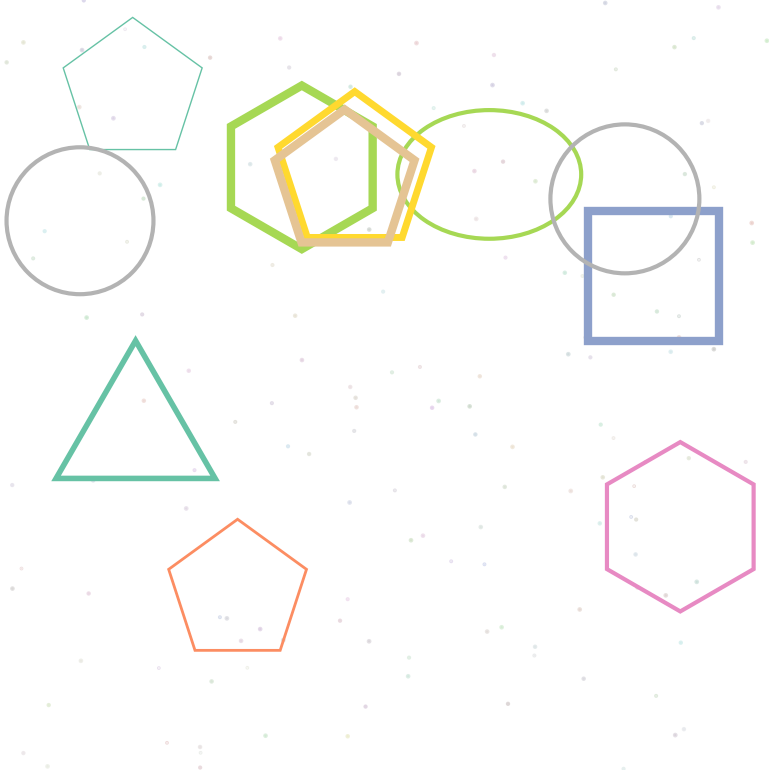[{"shape": "pentagon", "thickness": 0.5, "radius": 0.47, "center": [0.172, 0.883]}, {"shape": "triangle", "thickness": 2, "radius": 0.6, "center": [0.176, 0.438]}, {"shape": "pentagon", "thickness": 1, "radius": 0.47, "center": [0.309, 0.232]}, {"shape": "square", "thickness": 3, "radius": 0.42, "center": [0.849, 0.642]}, {"shape": "hexagon", "thickness": 1.5, "radius": 0.55, "center": [0.883, 0.316]}, {"shape": "oval", "thickness": 1.5, "radius": 0.6, "center": [0.635, 0.773]}, {"shape": "hexagon", "thickness": 3, "radius": 0.53, "center": [0.392, 0.783]}, {"shape": "pentagon", "thickness": 2.5, "radius": 0.52, "center": [0.461, 0.776]}, {"shape": "pentagon", "thickness": 3, "radius": 0.48, "center": [0.448, 0.762]}, {"shape": "circle", "thickness": 1.5, "radius": 0.48, "center": [0.812, 0.742]}, {"shape": "circle", "thickness": 1.5, "radius": 0.48, "center": [0.104, 0.713]}]